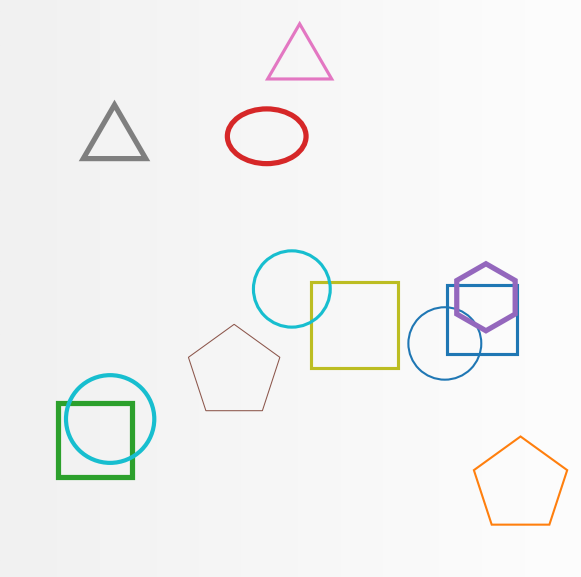[{"shape": "square", "thickness": 1.5, "radius": 0.3, "center": [0.829, 0.446]}, {"shape": "circle", "thickness": 1, "radius": 0.31, "center": [0.765, 0.404]}, {"shape": "pentagon", "thickness": 1, "radius": 0.42, "center": [0.896, 0.159]}, {"shape": "square", "thickness": 2.5, "radius": 0.32, "center": [0.163, 0.237]}, {"shape": "oval", "thickness": 2.5, "radius": 0.34, "center": [0.459, 0.763]}, {"shape": "hexagon", "thickness": 2.5, "radius": 0.29, "center": [0.836, 0.484]}, {"shape": "pentagon", "thickness": 0.5, "radius": 0.41, "center": [0.403, 0.355]}, {"shape": "triangle", "thickness": 1.5, "radius": 0.32, "center": [0.516, 0.894]}, {"shape": "triangle", "thickness": 2.5, "radius": 0.31, "center": [0.197, 0.756]}, {"shape": "square", "thickness": 1.5, "radius": 0.37, "center": [0.61, 0.436]}, {"shape": "circle", "thickness": 2, "radius": 0.38, "center": [0.189, 0.274]}, {"shape": "circle", "thickness": 1.5, "radius": 0.33, "center": [0.502, 0.499]}]